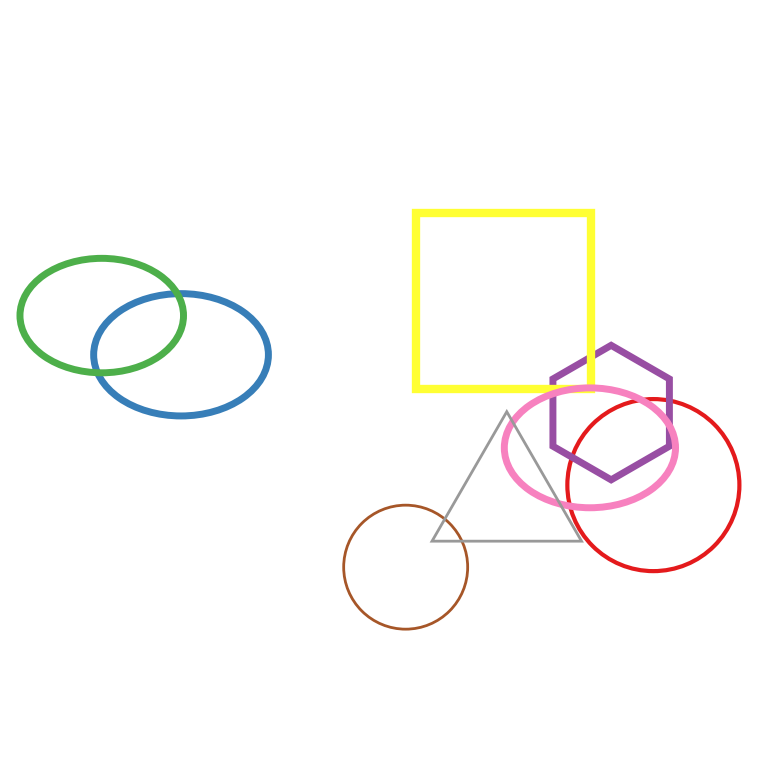[{"shape": "circle", "thickness": 1.5, "radius": 0.56, "center": [0.849, 0.37]}, {"shape": "oval", "thickness": 2.5, "radius": 0.57, "center": [0.235, 0.539]}, {"shape": "oval", "thickness": 2.5, "radius": 0.53, "center": [0.132, 0.59]}, {"shape": "hexagon", "thickness": 2.5, "radius": 0.44, "center": [0.794, 0.464]}, {"shape": "square", "thickness": 3, "radius": 0.57, "center": [0.654, 0.609]}, {"shape": "circle", "thickness": 1, "radius": 0.4, "center": [0.527, 0.263]}, {"shape": "oval", "thickness": 2.5, "radius": 0.56, "center": [0.766, 0.418]}, {"shape": "triangle", "thickness": 1, "radius": 0.56, "center": [0.658, 0.353]}]